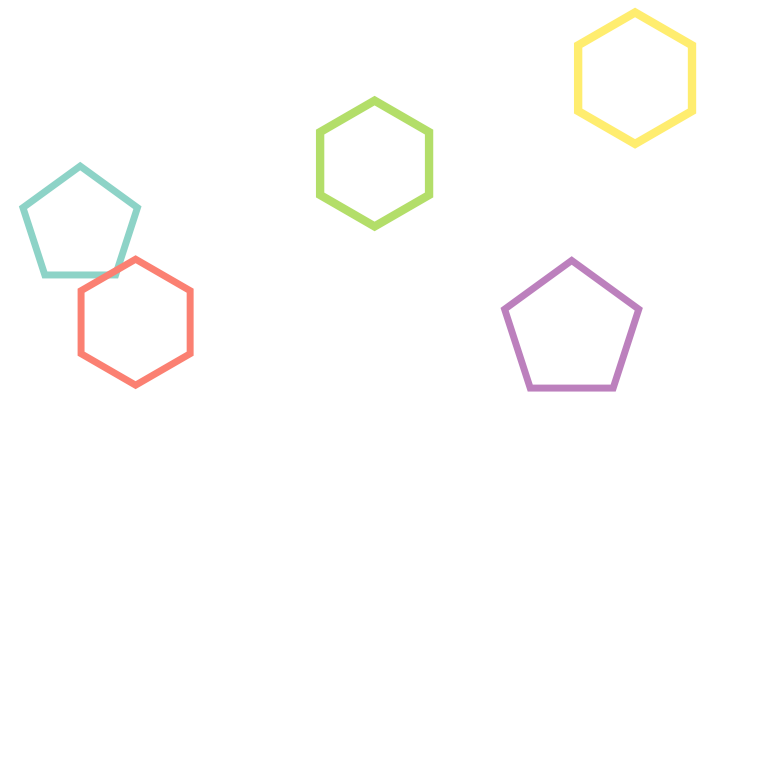[{"shape": "pentagon", "thickness": 2.5, "radius": 0.39, "center": [0.104, 0.706]}, {"shape": "hexagon", "thickness": 2.5, "radius": 0.41, "center": [0.176, 0.582]}, {"shape": "hexagon", "thickness": 3, "radius": 0.41, "center": [0.486, 0.788]}, {"shape": "pentagon", "thickness": 2.5, "radius": 0.46, "center": [0.742, 0.57]}, {"shape": "hexagon", "thickness": 3, "radius": 0.43, "center": [0.825, 0.898]}]